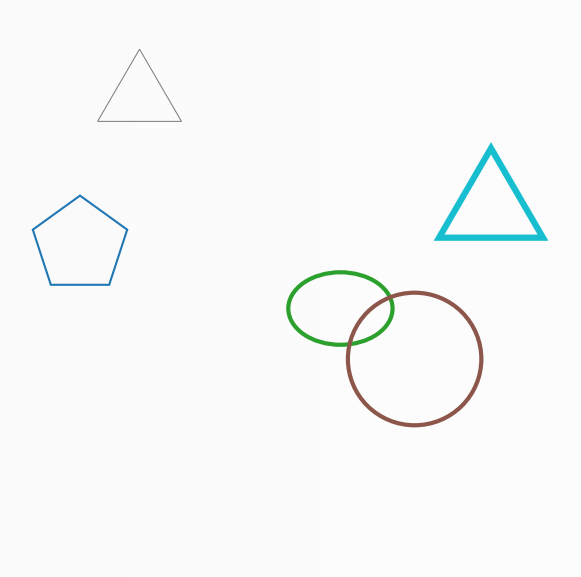[{"shape": "pentagon", "thickness": 1, "radius": 0.43, "center": [0.138, 0.575]}, {"shape": "oval", "thickness": 2, "radius": 0.45, "center": [0.586, 0.465]}, {"shape": "circle", "thickness": 2, "radius": 0.57, "center": [0.713, 0.378]}, {"shape": "triangle", "thickness": 0.5, "radius": 0.42, "center": [0.24, 0.831]}, {"shape": "triangle", "thickness": 3, "radius": 0.52, "center": [0.845, 0.639]}]